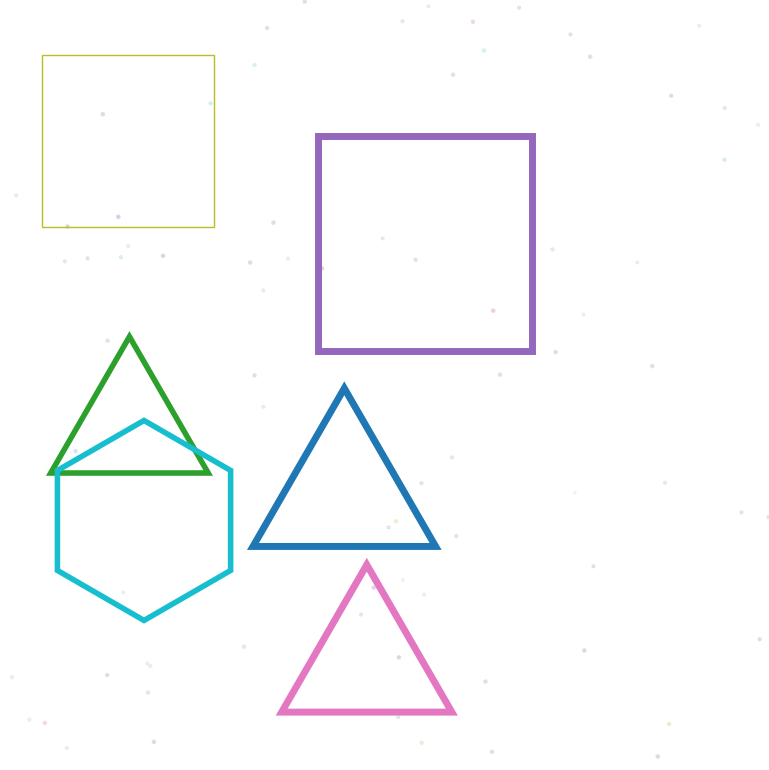[{"shape": "triangle", "thickness": 2.5, "radius": 0.68, "center": [0.447, 0.359]}, {"shape": "triangle", "thickness": 2, "radius": 0.59, "center": [0.168, 0.445]}, {"shape": "square", "thickness": 2.5, "radius": 0.7, "center": [0.552, 0.684]}, {"shape": "triangle", "thickness": 2.5, "radius": 0.64, "center": [0.476, 0.139]}, {"shape": "square", "thickness": 0.5, "radius": 0.56, "center": [0.166, 0.817]}, {"shape": "hexagon", "thickness": 2, "radius": 0.65, "center": [0.187, 0.324]}]